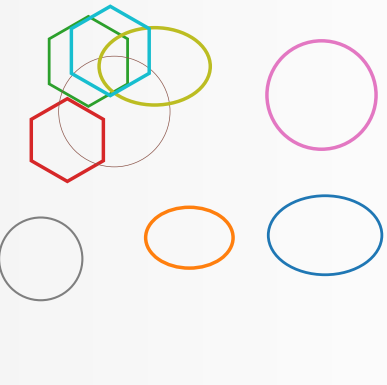[{"shape": "oval", "thickness": 2, "radius": 0.73, "center": [0.839, 0.389]}, {"shape": "oval", "thickness": 2.5, "radius": 0.56, "center": [0.489, 0.383]}, {"shape": "hexagon", "thickness": 2, "radius": 0.58, "center": [0.228, 0.841]}, {"shape": "hexagon", "thickness": 2.5, "radius": 0.54, "center": [0.174, 0.636]}, {"shape": "circle", "thickness": 0.5, "radius": 0.72, "center": [0.295, 0.71]}, {"shape": "circle", "thickness": 2.5, "radius": 0.7, "center": [0.83, 0.753]}, {"shape": "circle", "thickness": 1.5, "radius": 0.54, "center": [0.105, 0.328]}, {"shape": "oval", "thickness": 2.5, "radius": 0.72, "center": [0.399, 0.828]}, {"shape": "hexagon", "thickness": 2.5, "radius": 0.58, "center": [0.285, 0.868]}]